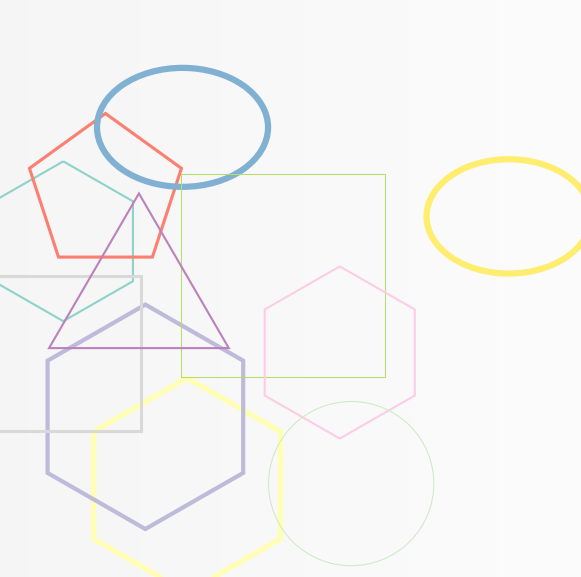[{"shape": "hexagon", "thickness": 1, "radius": 0.69, "center": [0.109, 0.581]}, {"shape": "hexagon", "thickness": 2.5, "radius": 0.93, "center": [0.322, 0.159]}, {"shape": "hexagon", "thickness": 2, "radius": 0.97, "center": [0.25, 0.277]}, {"shape": "pentagon", "thickness": 1.5, "radius": 0.69, "center": [0.181, 0.665]}, {"shape": "oval", "thickness": 3, "radius": 0.74, "center": [0.314, 0.779]}, {"shape": "square", "thickness": 0.5, "radius": 0.88, "center": [0.487, 0.521]}, {"shape": "hexagon", "thickness": 1, "radius": 0.75, "center": [0.585, 0.389]}, {"shape": "square", "thickness": 1.5, "radius": 0.67, "center": [0.109, 0.387]}, {"shape": "triangle", "thickness": 1, "radius": 0.89, "center": [0.239, 0.486]}, {"shape": "circle", "thickness": 0.5, "radius": 0.71, "center": [0.604, 0.162]}, {"shape": "oval", "thickness": 3, "radius": 0.71, "center": [0.875, 0.624]}]